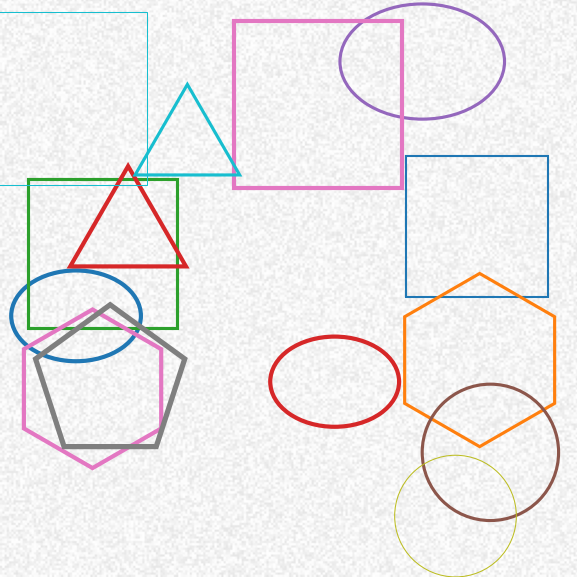[{"shape": "oval", "thickness": 2, "radius": 0.56, "center": [0.132, 0.452]}, {"shape": "square", "thickness": 1, "radius": 0.61, "center": [0.826, 0.607]}, {"shape": "hexagon", "thickness": 1.5, "radius": 0.75, "center": [0.831, 0.376]}, {"shape": "square", "thickness": 1.5, "radius": 0.65, "center": [0.177, 0.56]}, {"shape": "triangle", "thickness": 2, "radius": 0.58, "center": [0.222, 0.596]}, {"shape": "oval", "thickness": 2, "radius": 0.56, "center": [0.579, 0.338]}, {"shape": "oval", "thickness": 1.5, "radius": 0.71, "center": [0.731, 0.893]}, {"shape": "circle", "thickness": 1.5, "radius": 0.59, "center": [0.849, 0.216]}, {"shape": "square", "thickness": 2, "radius": 0.73, "center": [0.551, 0.819]}, {"shape": "hexagon", "thickness": 2, "radius": 0.69, "center": [0.16, 0.326]}, {"shape": "pentagon", "thickness": 2.5, "radius": 0.68, "center": [0.191, 0.336]}, {"shape": "circle", "thickness": 0.5, "radius": 0.53, "center": [0.789, 0.105]}, {"shape": "triangle", "thickness": 1.5, "radius": 0.52, "center": [0.324, 0.748]}, {"shape": "square", "thickness": 0.5, "radius": 0.75, "center": [0.104, 0.828]}]